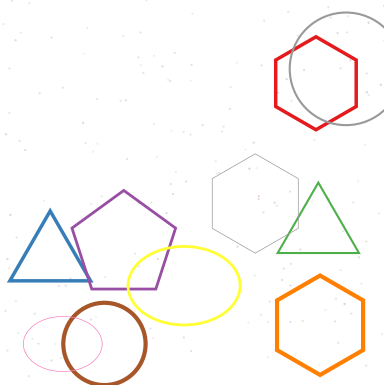[{"shape": "hexagon", "thickness": 2.5, "radius": 0.6, "center": [0.821, 0.784]}, {"shape": "triangle", "thickness": 2.5, "radius": 0.6, "center": [0.13, 0.331]}, {"shape": "triangle", "thickness": 1.5, "radius": 0.61, "center": [0.827, 0.404]}, {"shape": "pentagon", "thickness": 2, "radius": 0.71, "center": [0.322, 0.364]}, {"shape": "hexagon", "thickness": 3, "radius": 0.65, "center": [0.831, 0.155]}, {"shape": "oval", "thickness": 2, "radius": 0.73, "center": [0.478, 0.258]}, {"shape": "circle", "thickness": 3, "radius": 0.53, "center": [0.271, 0.107]}, {"shape": "oval", "thickness": 0.5, "radius": 0.51, "center": [0.163, 0.107]}, {"shape": "circle", "thickness": 1.5, "radius": 0.73, "center": [0.899, 0.821]}, {"shape": "hexagon", "thickness": 0.5, "radius": 0.65, "center": [0.663, 0.471]}]